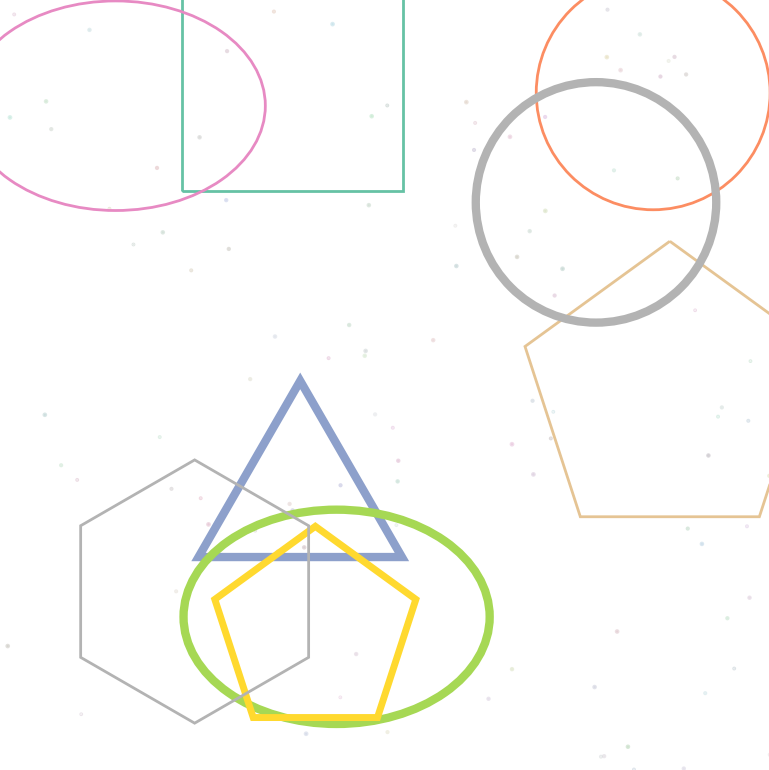[{"shape": "square", "thickness": 1, "radius": 0.72, "center": [0.379, 0.895]}, {"shape": "circle", "thickness": 1, "radius": 0.76, "center": [0.848, 0.879]}, {"shape": "triangle", "thickness": 3, "radius": 0.76, "center": [0.39, 0.353]}, {"shape": "oval", "thickness": 1, "radius": 0.97, "center": [0.15, 0.863]}, {"shape": "oval", "thickness": 3, "radius": 0.99, "center": [0.437, 0.199]}, {"shape": "pentagon", "thickness": 2.5, "radius": 0.69, "center": [0.41, 0.179]}, {"shape": "pentagon", "thickness": 1, "radius": 0.99, "center": [0.87, 0.489]}, {"shape": "hexagon", "thickness": 1, "radius": 0.85, "center": [0.253, 0.232]}, {"shape": "circle", "thickness": 3, "radius": 0.78, "center": [0.774, 0.737]}]